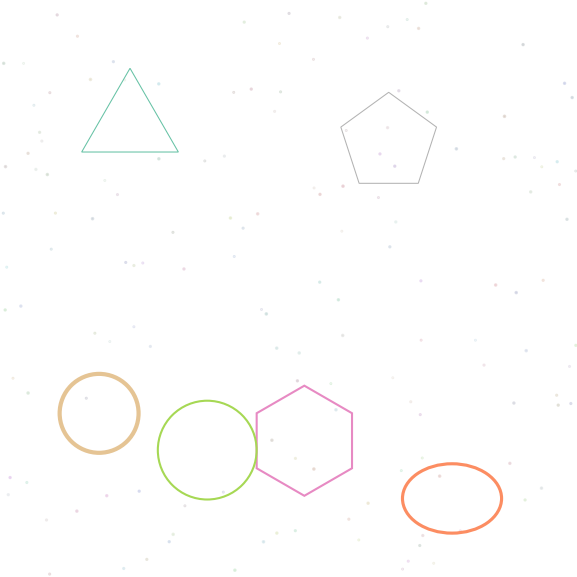[{"shape": "triangle", "thickness": 0.5, "radius": 0.48, "center": [0.225, 0.784]}, {"shape": "oval", "thickness": 1.5, "radius": 0.43, "center": [0.783, 0.136]}, {"shape": "hexagon", "thickness": 1, "radius": 0.48, "center": [0.527, 0.236]}, {"shape": "circle", "thickness": 1, "radius": 0.43, "center": [0.359, 0.22]}, {"shape": "circle", "thickness": 2, "radius": 0.34, "center": [0.172, 0.283]}, {"shape": "pentagon", "thickness": 0.5, "radius": 0.44, "center": [0.673, 0.752]}]